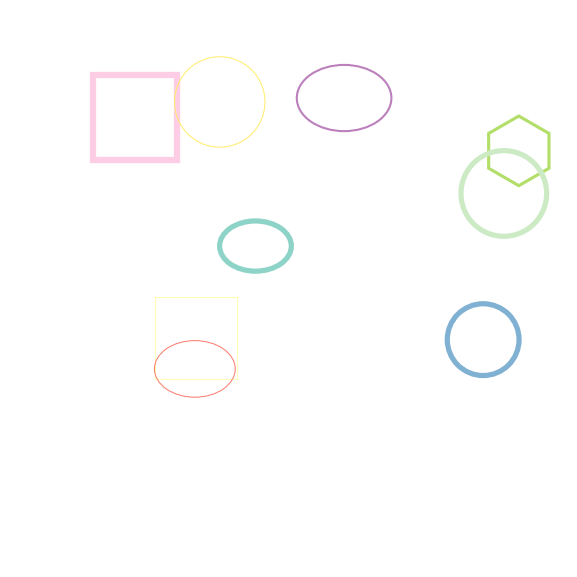[{"shape": "oval", "thickness": 2.5, "radius": 0.31, "center": [0.442, 0.573]}, {"shape": "square", "thickness": 0.5, "radius": 0.35, "center": [0.34, 0.413]}, {"shape": "oval", "thickness": 0.5, "radius": 0.35, "center": [0.337, 0.36]}, {"shape": "circle", "thickness": 2.5, "radius": 0.31, "center": [0.837, 0.411]}, {"shape": "hexagon", "thickness": 1.5, "radius": 0.3, "center": [0.898, 0.738]}, {"shape": "square", "thickness": 3, "radius": 0.37, "center": [0.234, 0.796]}, {"shape": "oval", "thickness": 1, "radius": 0.41, "center": [0.596, 0.829]}, {"shape": "circle", "thickness": 2.5, "radius": 0.37, "center": [0.872, 0.664]}, {"shape": "circle", "thickness": 0.5, "radius": 0.39, "center": [0.381, 0.823]}]